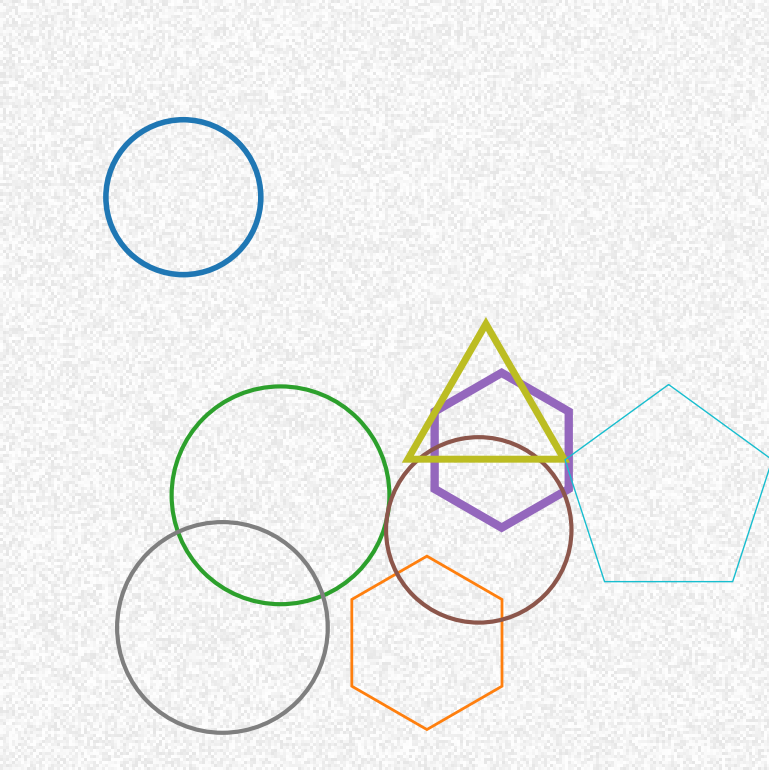[{"shape": "circle", "thickness": 2, "radius": 0.5, "center": [0.238, 0.744]}, {"shape": "hexagon", "thickness": 1, "radius": 0.56, "center": [0.554, 0.165]}, {"shape": "circle", "thickness": 1.5, "radius": 0.71, "center": [0.364, 0.357]}, {"shape": "hexagon", "thickness": 3, "radius": 0.5, "center": [0.652, 0.415]}, {"shape": "circle", "thickness": 1.5, "radius": 0.6, "center": [0.622, 0.312]}, {"shape": "circle", "thickness": 1.5, "radius": 0.68, "center": [0.289, 0.185]}, {"shape": "triangle", "thickness": 2.5, "radius": 0.59, "center": [0.631, 0.462]}, {"shape": "pentagon", "thickness": 0.5, "radius": 0.71, "center": [0.868, 0.359]}]